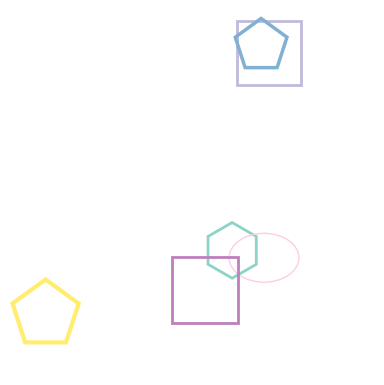[{"shape": "hexagon", "thickness": 2, "radius": 0.36, "center": [0.603, 0.35]}, {"shape": "square", "thickness": 2, "radius": 0.41, "center": [0.699, 0.863]}, {"shape": "pentagon", "thickness": 2.5, "radius": 0.35, "center": [0.678, 0.881]}, {"shape": "oval", "thickness": 1, "radius": 0.45, "center": [0.686, 0.33]}, {"shape": "square", "thickness": 2, "radius": 0.43, "center": [0.533, 0.248]}, {"shape": "pentagon", "thickness": 3, "radius": 0.45, "center": [0.118, 0.184]}]